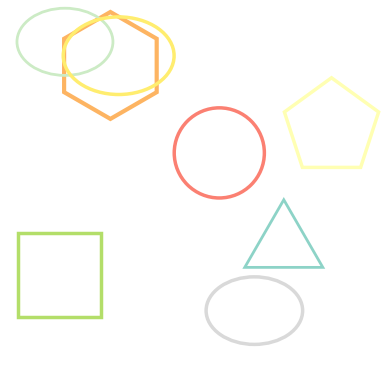[{"shape": "triangle", "thickness": 2, "radius": 0.59, "center": [0.737, 0.364]}, {"shape": "pentagon", "thickness": 2.5, "radius": 0.64, "center": [0.861, 0.669]}, {"shape": "circle", "thickness": 2.5, "radius": 0.59, "center": [0.57, 0.603]}, {"shape": "hexagon", "thickness": 3, "radius": 0.69, "center": [0.287, 0.83]}, {"shape": "square", "thickness": 2.5, "radius": 0.54, "center": [0.154, 0.286]}, {"shape": "oval", "thickness": 2.5, "radius": 0.63, "center": [0.661, 0.193]}, {"shape": "oval", "thickness": 2, "radius": 0.62, "center": [0.169, 0.891]}, {"shape": "oval", "thickness": 2.5, "radius": 0.72, "center": [0.308, 0.855]}]